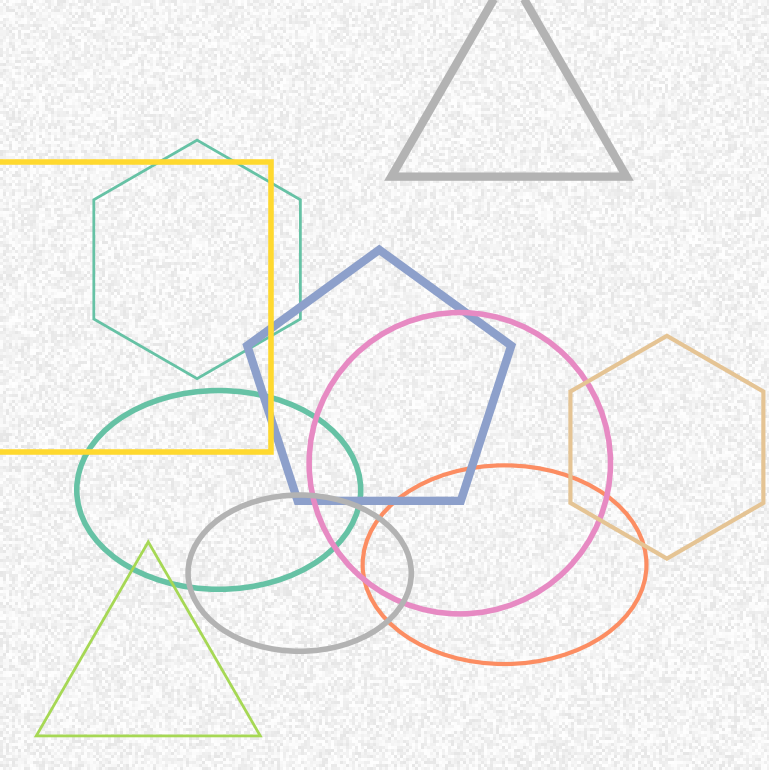[{"shape": "hexagon", "thickness": 1, "radius": 0.77, "center": [0.256, 0.663]}, {"shape": "oval", "thickness": 2, "radius": 0.92, "center": [0.284, 0.364]}, {"shape": "oval", "thickness": 1.5, "radius": 0.92, "center": [0.655, 0.267]}, {"shape": "pentagon", "thickness": 3, "radius": 0.9, "center": [0.493, 0.495]}, {"shape": "circle", "thickness": 2, "radius": 0.98, "center": [0.597, 0.398]}, {"shape": "triangle", "thickness": 1, "radius": 0.84, "center": [0.193, 0.128]}, {"shape": "square", "thickness": 2, "radius": 0.94, "center": [0.164, 0.601]}, {"shape": "hexagon", "thickness": 1.5, "radius": 0.72, "center": [0.866, 0.419]}, {"shape": "triangle", "thickness": 3, "radius": 0.88, "center": [0.661, 0.859]}, {"shape": "oval", "thickness": 2, "radius": 0.72, "center": [0.389, 0.256]}]